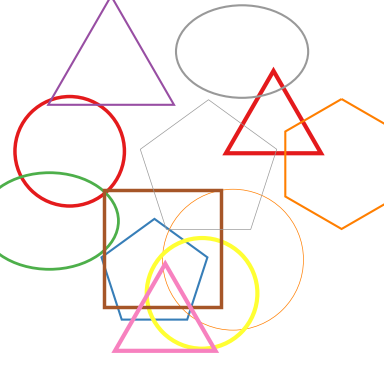[{"shape": "triangle", "thickness": 3, "radius": 0.71, "center": [0.71, 0.673]}, {"shape": "circle", "thickness": 2.5, "radius": 0.71, "center": [0.181, 0.607]}, {"shape": "pentagon", "thickness": 1.5, "radius": 0.72, "center": [0.401, 0.287]}, {"shape": "oval", "thickness": 2, "radius": 0.9, "center": [0.128, 0.426]}, {"shape": "triangle", "thickness": 1.5, "radius": 0.94, "center": [0.289, 0.822]}, {"shape": "hexagon", "thickness": 1.5, "radius": 0.84, "center": [0.887, 0.574]}, {"shape": "circle", "thickness": 0.5, "radius": 0.91, "center": [0.605, 0.325]}, {"shape": "circle", "thickness": 3, "radius": 0.72, "center": [0.525, 0.238]}, {"shape": "square", "thickness": 2.5, "radius": 0.76, "center": [0.422, 0.354]}, {"shape": "triangle", "thickness": 3, "radius": 0.75, "center": [0.429, 0.164]}, {"shape": "oval", "thickness": 1.5, "radius": 0.86, "center": [0.629, 0.866]}, {"shape": "pentagon", "thickness": 0.5, "radius": 0.93, "center": [0.542, 0.555]}]